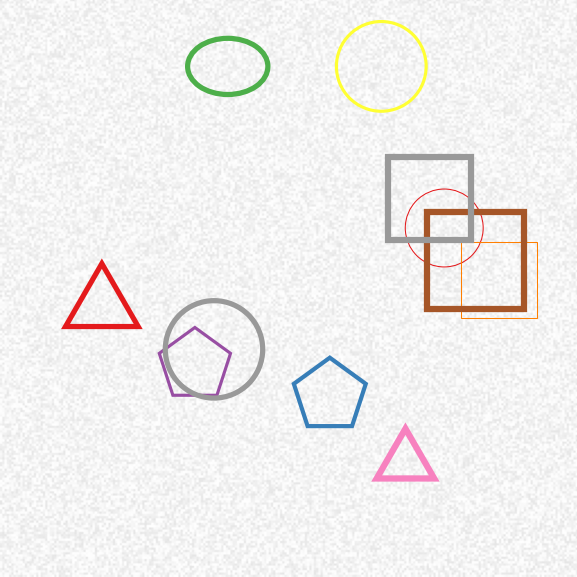[{"shape": "circle", "thickness": 0.5, "radius": 0.34, "center": [0.769, 0.604]}, {"shape": "triangle", "thickness": 2.5, "radius": 0.36, "center": [0.176, 0.47]}, {"shape": "pentagon", "thickness": 2, "radius": 0.33, "center": [0.571, 0.314]}, {"shape": "oval", "thickness": 2.5, "radius": 0.35, "center": [0.394, 0.884]}, {"shape": "pentagon", "thickness": 1.5, "radius": 0.32, "center": [0.337, 0.367]}, {"shape": "square", "thickness": 0.5, "radius": 0.33, "center": [0.864, 0.514]}, {"shape": "circle", "thickness": 1.5, "radius": 0.39, "center": [0.66, 0.884]}, {"shape": "square", "thickness": 3, "radius": 0.42, "center": [0.824, 0.548]}, {"shape": "triangle", "thickness": 3, "radius": 0.29, "center": [0.702, 0.199]}, {"shape": "square", "thickness": 3, "radius": 0.36, "center": [0.744, 0.655]}, {"shape": "circle", "thickness": 2.5, "radius": 0.42, "center": [0.371, 0.394]}]